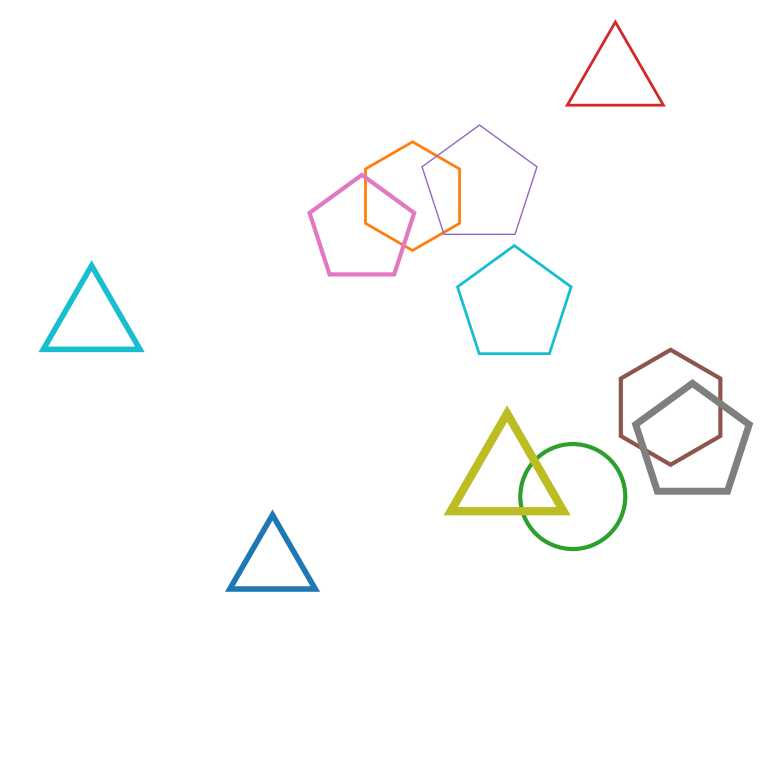[{"shape": "triangle", "thickness": 2, "radius": 0.32, "center": [0.354, 0.267]}, {"shape": "hexagon", "thickness": 1, "radius": 0.35, "center": [0.536, 0.745]}, {"shape": "circle", "thickness": 1.5, "radius": 0.34, "center": [0.744, 0.355]}, {"shape": "triangle", "thickness": 1, "radius": 0.36, "center": [0.799, 0.899]}, {"shape": "pentagon", "thickness": 0.5, "radius": 0.39, "center": [0.623, 0.759]}, {"shape": "hexagon", "thickness": 1.5, "radius": 0.37, "center": [0.871, 0.471]}, {"shape": "pentagon", "thickness": 1.5, "radius": 0.36, "center": [0.47, 0.701]}, {"shape": "pentagon", "thickness": 2.5, "radius": 0.39, "center": [0.899, 0.425]}, {"shape": "triangle", "thickness": 3, "radius": 0.42, "center": [0.659, 0.378]}, {"shape": "pentagon", "thickness": 1, "radius": 0.39, "center": [0.668, 0.603]}, {"shape": "triangle", "thickness": 2, "radius": 0.36, "center": [0.119, 0.583]}]